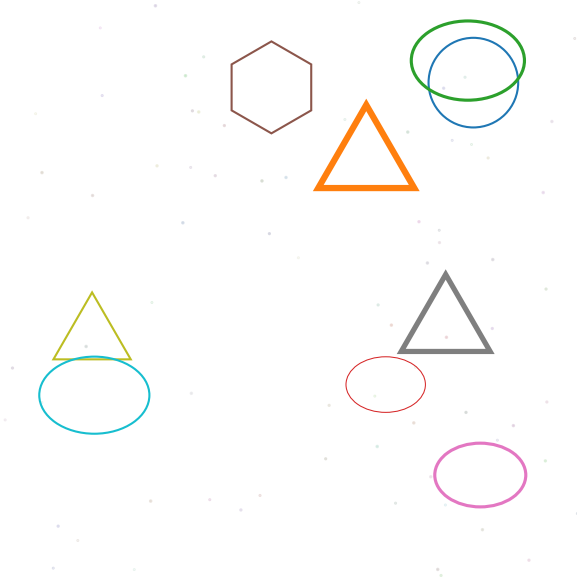[{"shape": "circle", "thickness": 1, "radius": 0.39, "center": [0.82, 0.856]}, {"shape": "triangle", "thickness": 3, "radius": 0.48, "center": [0.634, 0.721]}, {"shape": "oval", "thickness": 1.5, "radius": 0.49, "center": [0.81, 0.894]}, {"shape": "oval", "thickness": 0.5, "radius": 0.34, "center": [0.668, 0.333]}, {"shape": "hexagon", "thickness": 1, "radius": 0.4, "center": [0.47, 0.848]}, {"shape": "oval", "thickness": 1.5, "radius": 0.39, "center": [0.832, 0.177]}, {"shape": "triangle", "thickness": 2.5, "radius": 0.44, "center": [0.772, 0.435]}, {"shape": "triangle", "thickness": 1, "radius": 0.39, "center": [0.159, 0.416]}, {"shape": "oval", "thickness": 1, "radius": 0.48, "center": [0.163, 0.315]}]